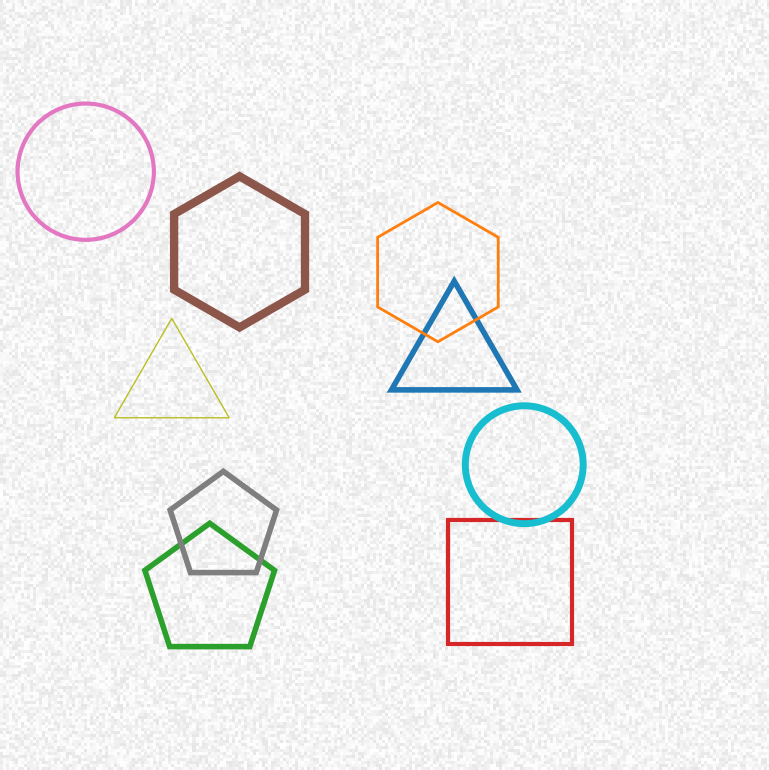[{"shape": "triangle", "thickness": 2, "radius": 0.47, "center": [0.59, 0.541]}, {"shape": "hexagon", "thickness": 1, "radius": 0.45, "center": [0.569, 0.647]}, {"shape": "pentagon", "thickness": 2, "radius": 0.44, "center": [0.272, 0.232]}, {"shape": "square", "thickness": 1.5, "radius": 0.4, "center": [0.663, 0.244]}, {"shape": "hexagon", "thickness": 3, "radius": 0.49, "center": [0.311, 0.673]}, {"shape": "circle", "thickness": 1.5, "radius": 0.44, "center": [0.111, 0.777]}, {"shape": "pentagon", "thickness": 2, "radius": 0.36, "center": [0.29, 0.315]}, {"shape": "triangle", "thickness": 0.5, "radius": 0.43, "center": [0.223, 0.5]}, {"shape": "circle", "thickness": 2.5, "radius": 0.38, "center": [0.681, 0.396]}]